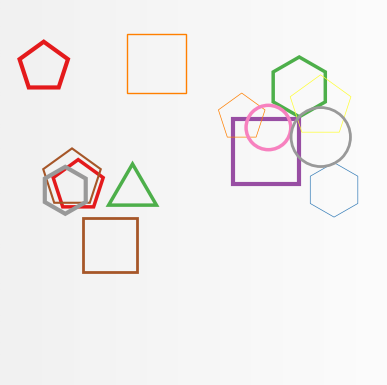[{"shape": "pentagon", "thickness": 2.5, "radius": 0.34, "center": [0.202, 0.518]}, {"shape": "pentagon", "thickness": 3, "radius": 0.33, "center": [0.113, 0.826]}, {"shape": "hexagon", "thickness": 0.5, "radius": 0.35, "center": [0.862, 0.507]}, {"shape": "triangle", "thickness": 2.5, "radius": 0.36, "center": [0.342, 0.503]}, {"shape": "hexagon", "thickness": 2.5, "radius": 0.39, "center": [0.772, 0.774]}, {"shape": "square", "thickness": 3, "radius": 0.43, "center": [0.685, 0.607]}, {"shape": "pentagon", "thickness": 0.5, "radius": 0.32, "center": [0.624, 0.695]}, {"shape": "square", "thickness": 1, "radius": 0.38, "center": [0.403, 0.834]}, {"shape": "pentagon", "thickness": 0.5, "radius": 0.41, "center": [0.827, 0.723]}, {"shape": "pentagon", "thickness": 1.5, "radius": 0.39, "center": [0.186, 0.536]}, {"shape": "square", "thickness": 2, "radius": 0.35, "center": [0.283, 0.363]}, {"shape": "circle", "thickness": 2.5, "radius": 0.29, "center": [0.693, 0.669]}, {"shape": "hexagon", "thickness": 3, "radius": 0.3, "center": [0.168, 0.506]}, {"shape": "circle", "thickness": 2, "radius": 0.38, "center": [0.828, 0.644]}]